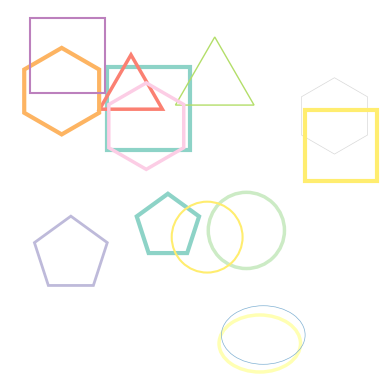[{"shape": "square", "thickness": 3, "radius": 0.54, "center": [0.385, 0.718]}, {"shape": "pentagon", "thickness": 3, "radius": 0.43, "center": [0.436, 0.412]}, {"shape": "oval", "thickness": 2.5, "radius": 0.53, "center": [0.675, 0.108]}, {"shape": "pentagon", "thickness": 2, "radius": 0.5, "center": [0.184, 0.339]}, {"shape": "triangle", "thickness": 2.5, "radius": 0.47, "center": [0.34, 0.763]}, {"shape": "oval", "thickness": 0.5, "radius": 0.54, "center": [0.684, 0.13]}, {"shape": "hexagon", "thickness": 3, "radius": 0.56, "center": [0.16, 0.763]}, {"shape": "triangle", "thickness": 1, "radius": 0.59, "center": [0.558, 0.786]}, {"shape": "hexagon", "thickness": 2.5, "radius": 0.56, "center": [0.38, 0.672]}, {"shape": "hexagon", "thickness": 0.5, "radius": 0.5, "center": [0.869, 0.699]}, {"shape": "square", "thickness": 1.5, "radius": 0.49, "center": [0.174, 0.857]}, {"shape": "circle", "thickness": 2.5, "radius": 0.49, "center": [0.64, 0.401]}, {"shape": "circle", "thickness": 1.5, "radius": 0.46, "center": [0.538, 0.384]}, {"shape": "square", "thickness": 3, "radius": 0.46, "center": [0.886, 0.623]}]